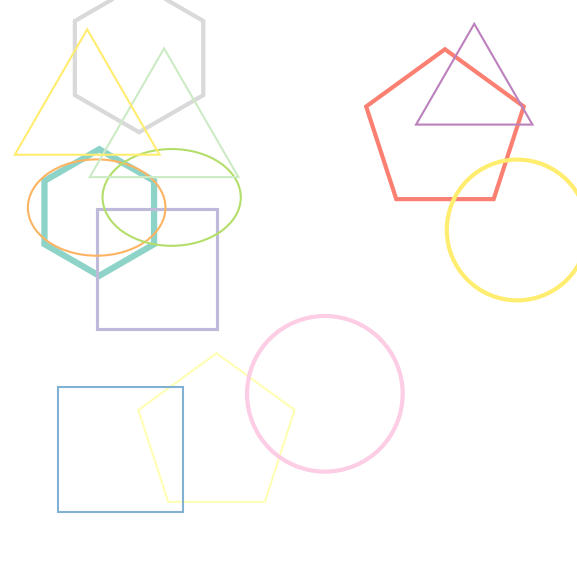[{"shape": "hexagon", "thickness": 3, "radius": 0.55, "center": [0.172, 0.631]}, {"shape": "pentagon", "thickness": 1, "radius": 0.71, "center": [0.375, 0.245]}, {"shape": "square", "thickness": 1.5, "radius": 0.52, "center": [0.271, 0.534]}, {"shape": "pentagon", "thickness": 2, "radius": 0.72, "center": [0.77, 0.77]}, {"shape": "square", "thickness": 1, "radius": 0.54, "center": [0.209, 0.221]}, {"shape": "oval", "thickness": 1, "radius": 0.6, "center": [0.167, 0.64]}, {"shape": "oval", "thickness": 1, "radius": 0.6, "center": [0.297, 0.657]}, {"shape": "circle", "thickness": 2, "radius": 0.67, "center": [0.563, 0.317]}, {"shape": "hexagon", "thickness": 2, "radius": 0.64, "center": [0.241, 0.899]}, {"shape": "triangle", "thickness": 1, "radius": 0.58, "center": [0.821, 0.842]}, {"shape": "triangle", "thickness": 1, "radius": 0.74, "center": [0.284, 0.767]}, {"shape": "circle", "thickness": 2, "radius": 0.61, "center": [0.896, 0.601]}, {"shape": "triangle", "thickness": 1, "radius": 0.72, "center": [0.151, 0.804]}]